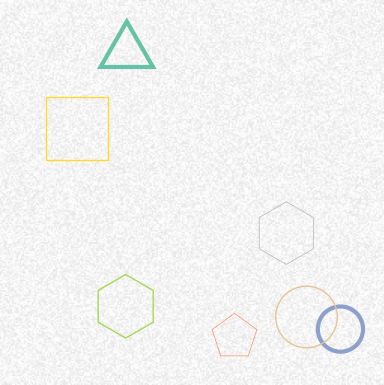[{"shape": "triangle", "thickness": 3, "radius": 0.39, "center": [0.329, 0.865]}, {"shape": "pentagon", "thickness": 0.5, "radius": 0.31, "center": [0.609, 0.125]}, {"shape": "circle", "thickness": 3, "radius": 0.29, "center": [0.884, 0.145]}, {"shape": "hexagon", "thickness": 1, "radius": 0.41, "center": [0.326, 0.204]}, {"shape": "square", "thickness": 1, "radius": 0.41, "center": [0.2, 0.667]}, {"shape": "circle", "thickness": 1, "radius": 0.4, "center": [0.796, 0.177]}, {"shape": "hexagon", "thickness": 0.5, "radius": 0.41, "center": [0.744, 0.395]}]